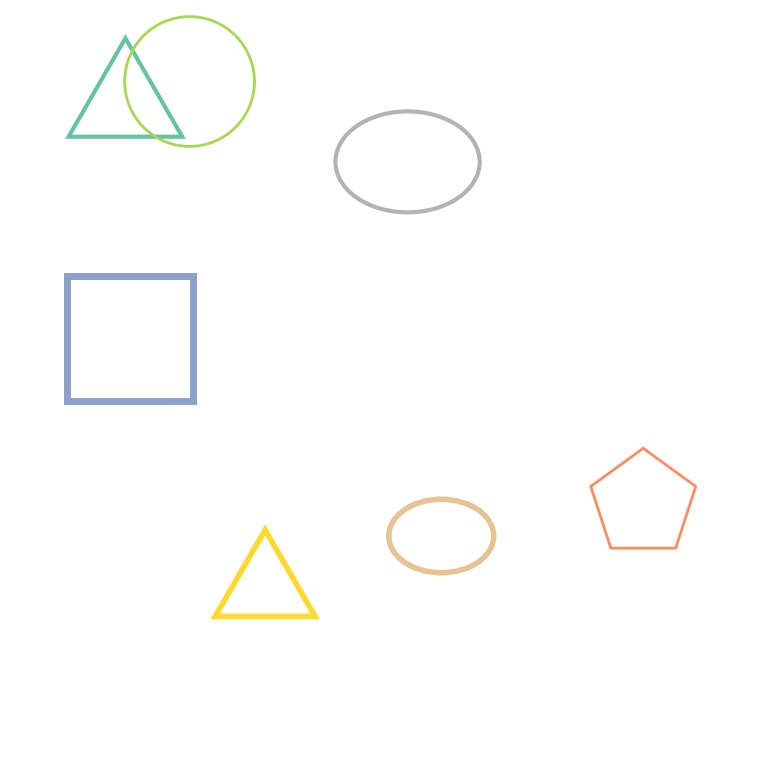[{"shape": "triangle", "thickness": 1.5, "radius": 0.43, "center": [0.163, 0.865]}, {"shape": "pentagon", "thickness": 1, "radius": 0.36, "center": [0.835, 0.346]}, {"shape": "square", "thickness": 2.5, "radius": 0.41, "center": [0.169, 0.561]}, {"shape": "circle", "thickness": 1, "radius": 0.42, "center": [0.246, 0.894]}, {"shape": "triangle", "thickness": 2, "radius": 0.37, "center": [0.344, 0.237]}, {"shape": "oval", "thickness": 2, "radius": 0.34, "center": [0.573, 0.304]}, {"shape": "oval", "thickness": 1.5, "radius": 0.47, "center": [0.529, 0.79]}]